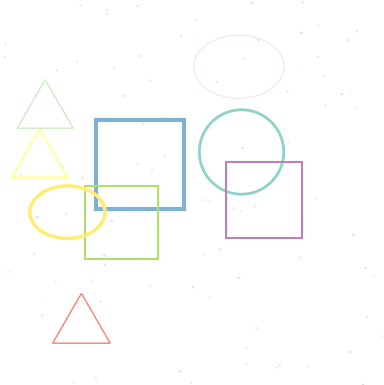[{"shape": "circle", "thickness": 2, "radius": 0.55, "center": [0.627, 0.605]}, {"shape": "triangle", "thickness": 2, "radius": 0.42, "center": [0.103, 0.581]}, {"shape": "triangle", "thickness": 1, "radius": 0.43, "center": [0.211, 0.152]}, {"shape": "square", "thickness": 3, "radius": 0.57, "center": [0.364, 0.573]}, {"shape": "square", "thickness": 1.5, "radius": 0.47, "center": [0.315, 0.422]}, {"shape": "oval", "thickness": 0.5, "radius": 0.59, "center": [0.621, 0.827]}, {"shape": "square", "thickness": 1.5, "radius": 0.5, "center": [0.686, 0.481]}, {"shape": "triangle", "thickness": 1, "radius": 0.42, "center": [0.117, 0.709]}, {"shape": "oval", "thickness": 2.5, "radius": 0.49, "center": [0.175, 0.449]}]